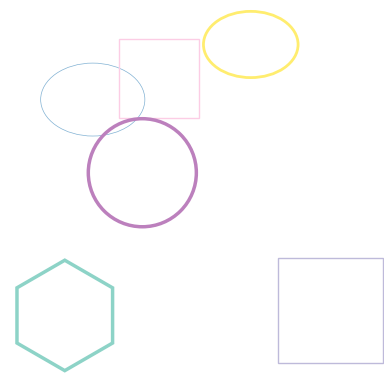[{"shape": "hexagon", "thickness": 2.5, "radius": 0.72, "center": [0.168, 0.181]}, {"shape": "square", "thickness": 1, "radius": 0.68, "center": [0.858, 0.193]}, {"shape": "oval", "thickness": 0.5, "radius": 0.68, "center": [0.241, 0.741]}, {"shape": "square", "thickness": 1, "radius": 0.51, "center": [0.413, 0.797]}, {"shape": "circle", "thickness": 2.5, "radius": 0.7, "center": [0.37, 0.551]}, {"shape": "oval", "thickness": 2, "radius": 0.61, "center": [0.651, 0.884]}]